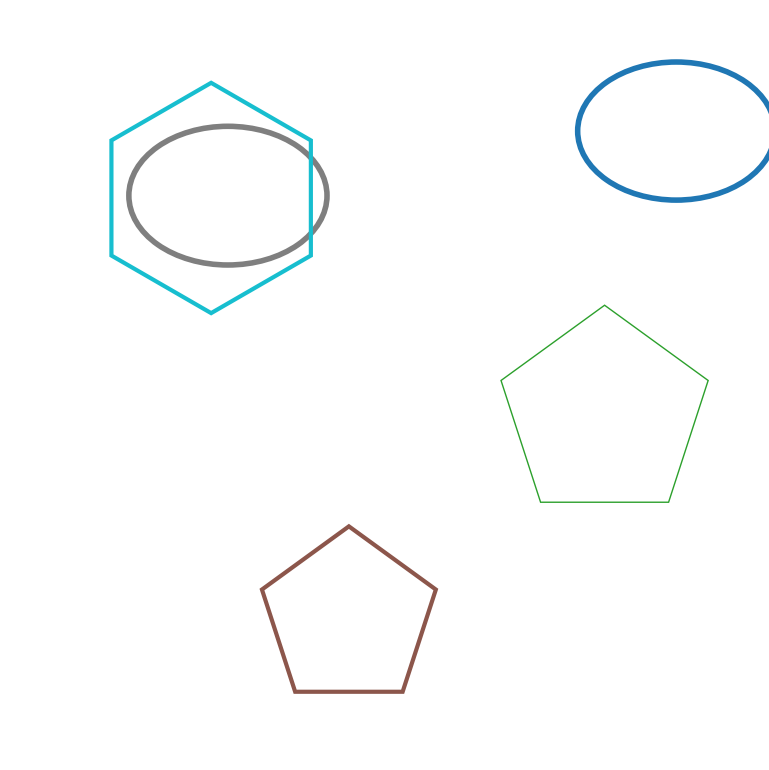[{"shape": "oval", "thickness": 2, "radius": 0.64, "center": [0.878, 0.83]}, {"shape": "pentagon", "thickness": 0.5, "radius": 0.71, "center": [0.785, 0.462]}, {"shape": "pentagon", "thickness": 1.5, "radius": 0.59, "center": [0.453, 0.198]}, {"shape": "oval", "thickness": 2, "radius": 0.64, "center": [0.296, 0.746]}, {"shape": "hexagon", "thickness": 1.5, "radius": 0.75, "center": [0.274, 0.743]}]